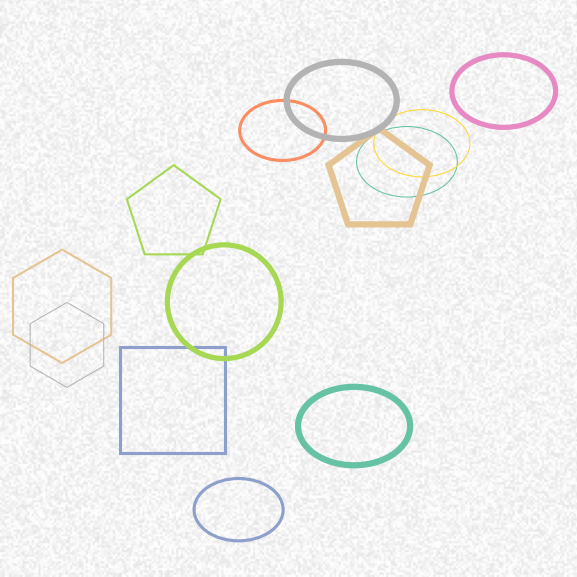[{"shape": "oval", "thickness": 3, "radius": 0.49, "center": [0.613, 0.261]}, {"shape": "oval", "thickness": 0.5, "radius": 0.44, "center": [0.705, 0.719]}, {"shape": "oval", "thickness": 1.5, "radius": 0.37, "center": [0.489, 0.773]}, {"shape": "square", "thickness": 1.5, "radius": 0.46, "center": [0.299, 0.307]}, {"shape": "oval", "thickness": 1.5, "radius": 0.39, "center": [0.413, 0.117]}, {"shape": "oval", "thickness": 2.5, "radius": 0.45, "center": [0.872, 0.841]}, {"shape": "circle", "thickness": 2.5, "radius": 0.49, "center": [0.388, 0.477]}, {"shape": "pentagon", "thickness": 1, "radius": 0.43, "center": [0.301, 0.628]}, {"shape": "oval", "thickness": 0.5, "radius": 0.42, "center": [0.73, 0.751]}, {"shape": "hexagon", "thickness": 1, "radius": 0.49, "center": [0.108, 0.469]}, {"shape": "pentagon", "thickness": 3, "radius": 0.46, "center": [0.657, 0.685]}, {"shape": "oval", "thickness": 3, "radius": 0.48, "center": [0.592, 0.825]}, {"shape": "hexagon", "thickness": 0.5, "radius": 0.37, "center": [0.116, 0.402]}]